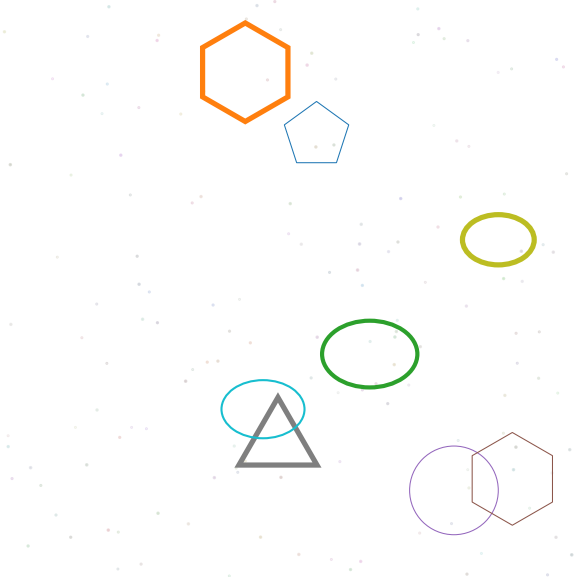[{"shape": "pentagon", "thickness": 0.5, "radius": 0.29, "center": [0.548, 0.765]}, {"shape": "hexagon", "thickness": 2.5, "radius": 0.43, "center": [0.425, 0.874]}, {"shape": "oval", "thickness": 2, "radius": 0.41, "center": [0.64, 0.386]}, {"shape": "circle", "thickness": 0.5, "radius": 0.38, "center": [0.786, 0.15]}, {"shape": "hexagon", "thickness": 0.5, "radius": 0.4, "center": [0.887, 0.17]}, {"shape": "triangle", "thickness": 2.5, "radius": 0.39, "center": [0.481, 0.233]}, {"shape": "oval", "thickness": 2.5, "radius": 0.31, "center": [0.863, 0.584]}, {"shape": "oval", "thickness": 1, "radius": 0.36, "center": [0.455, 0.291]}]